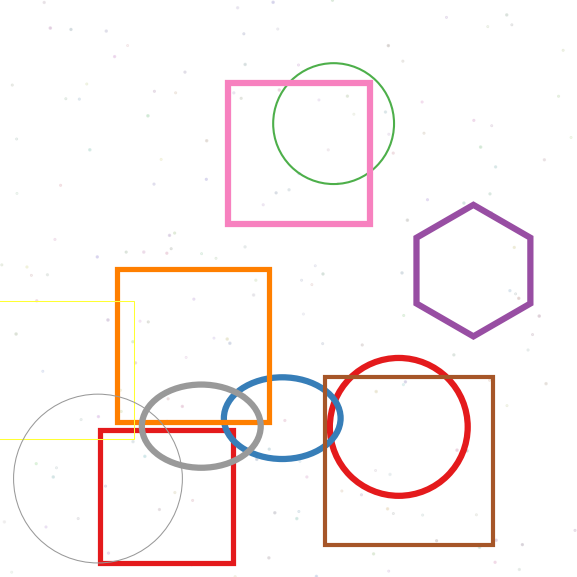[{"shape": "square", "thickness": 2.5, "radius": 0.58, "center": [0.288, 0.139]}, {"shape": "circle", "thickness": 3, "radius": 0.6, "center": [0.691, 0.26]}, {"shape": "oval", "thickness": 3, "radius": 0.51, "center": [0.489, 0.275]}, {"shape": "circle", "thickness": 1, "radius": 0.52, "center": [0.578, 0.785]}, {"shape": "hexagon", "thickness": 3, "radius": 0.57, "center": [0.82, 0.531]}, {"shape": "square", "thickness": 2.5, "radius": 0.66, "center": [0.334, 0.401]}, {"shape": "square", "thickness": 0.5, "radius": 0.6, "center": [0.113, 0.358]}, {"shape": "square", "thickness": 2, "radius": 0.73, "center": [0.708, 0.201]}, {"shape": "square", "thickness": 3, "radius": 0.61, "center": [0.518, 0.734]}, {"shape": "oval", "thickness": 3, "radius": 0.51, "center": [0.349, 0.261]}, {"shape": "circle", "thickness": 0.5, "radius": 0.73, "center": [0.17, 0.17]}]